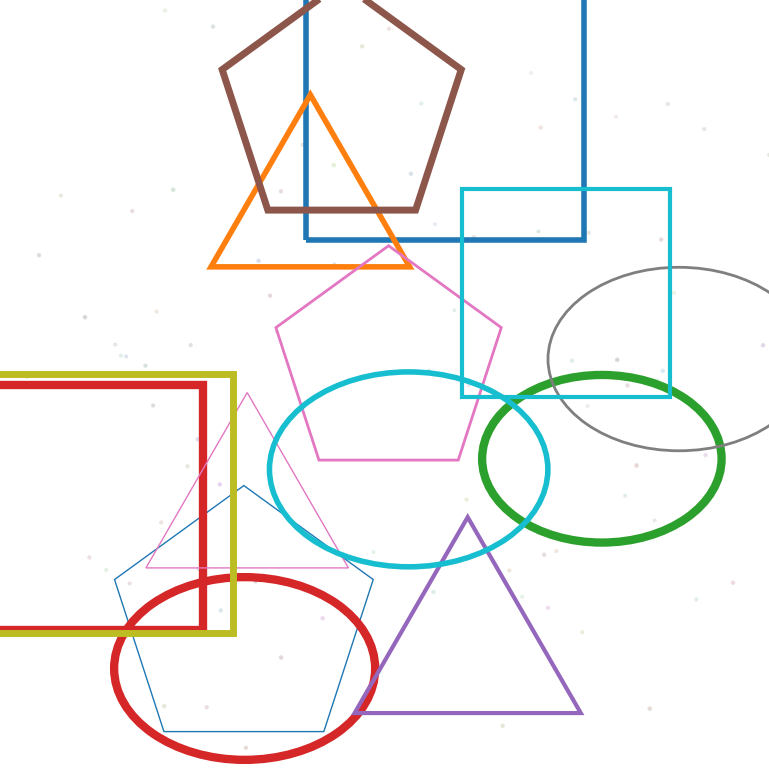[{"shape": "square", "thickness": 2, "radius": 0.9, "center": [0.578, 0.868]}, {"shape": "pentagon", "thickness": 0.5, "radius": 0.88, "center": [0.317, 0.193]}, {"shape": "triangle", "thickness": 2, "radius": 0.74, "center": [0.403, 0.728]}, {"shape": "oval", "thickness": 3, "radius": 0.78, "center": [0.782, 0.404]}, {"shape": "square", "thickness": 3, "radius": 0.8, "center": [0.104, 0.341]}, {"shape": "oval", "thickness": 3, "radius": 0.85, "center": [0.318, 0.132]}, {"shape": "triangle", "thickness": 1.5, "radius": 0.85, "center": [0.607, 0.159]}, {"shape": "pentagon", "thickness": 2.5, "radius": 0.82, "center": [0.444, 0.859]}, {"shape": "pentagon", "thickness": 1, "radius": 0.77, "center": [0.505, 0.527]}, {"shape": "triangle", "thickness": 0.5, "radius": 0.76, "center": [0.321, 0.338]}, {"shape": "oval", "thickness": 1, "radius": 0.85, "center": [0.882, 0.534]}, {"shape": "square", "thickness": 2.5, "radius": 0.84, "center": [0.135, 0.347]}, {"shape": "oval", "thickness": 2, "radius": 0.9, "center": [0.531, 0.39]}, {"shape": "square", "thickness": 1.5, "radius": 0.67, "center": [0.735, 0.619]}]